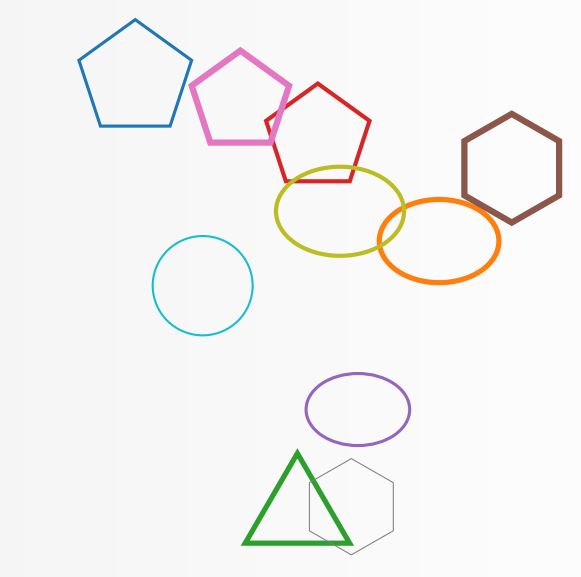[{"shape": "pentagon", "thickness": 1.5, "radius": 0.51, "center": [0.233, 0.863]}, {"shape": "oval", "thickness": 2.5, "radius": 0.51, "center": [0.755, 0.582]}, {"shape": "triangle", "thickness": 2.5, "radius": 0.52, "center": [0.512, 0.11]}, {"shape": "pentagon", "thickness": 2, "radius": 0.47, "center": [0.547, 0.761]}, {"shape": "oval", "thickness": 1.5, "radius": 0.45, "center": [0.616, 0.29]}, {"shape": "hexagon", "thickness": 3, "radius": 0.47, "center": [0.88, 0.708]}, {"shape": "pentagon", "thickness": 3, "radius": 0.44, "center": [0.414, 0.823]}, {"shape": "hexagon", "thickness": 0.5, "radius": 0.42, "center": [0.604, 0.122]}, {"shape": "oval", "thickness": 2, "radius": 0.55, "center": [0.585, 0.633]}, {"shape": "circle", "thickness": 1, "radius": 0.43, "center": [0.349, 0.504]}]